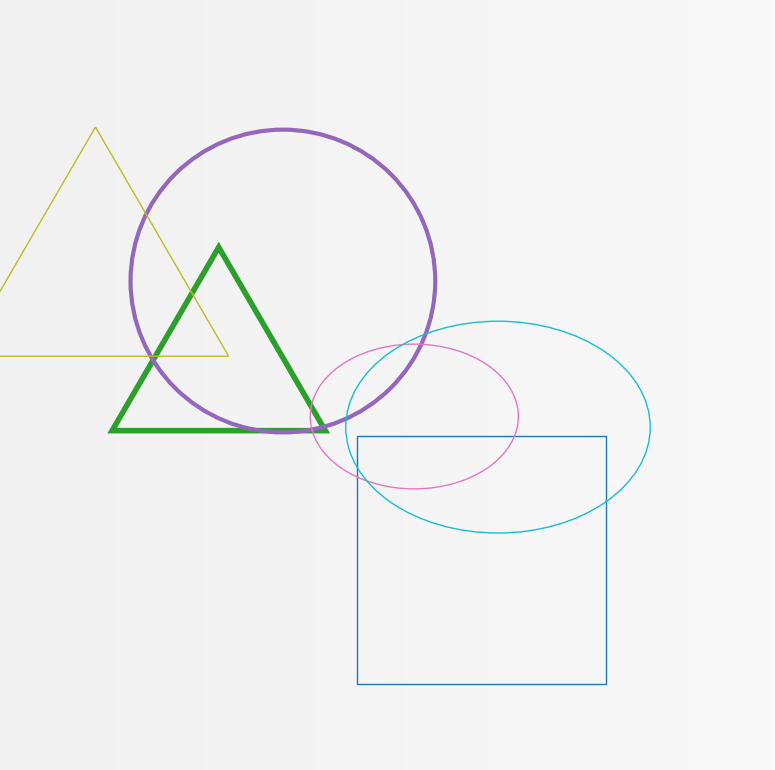[{"shape": "square", "thickness": 0.5, "radius": 0.8, "center": [0.621, 0.273]}, {"shape": "triangle", "thickness": 2, "radius": 0.79, "center": [0.282, 0.52]}, {"shape": "circle", "thickness": 1.5, "radius": 0.98, "center": [0.365, 0.635]}, {"shape": "oval", "thickness": 0.5, "radius": 0.67, "center": [0.535, 0.459]}, {"shape": "triangle", "thickness": 0.5, "radius": 0.99, "center": [0.123, 0.637]}, {"shape": "oval", "thickness": 0.5, "radius": 0.98, "center": [0.643, 0.445]}]